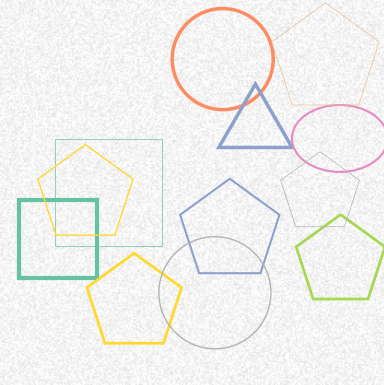[{"shape": "square", "thickness": 0.5, "radius": 0.7, "center": [0.281, 0.501]}, {"shape": "square", "thickness": 3, "radius": 0.51, "center": [0.152, 0.38]}, {"shape": "circle", "thickness": 2.5, "radius": 0.66, "center": [0.578, 0.846]}, {"shape": "triangle", "thickness": 2.5, "radius": 0.55, "center": [0.664, 0.672]}, {"shape": "pentagon", "thickness": 1.5, "radius": 0.68, "center": [0.597, 0.4]}, {"shape": "oval", "thickness": 1.5, "radius": 0.62, "center": [0.882, 0.64]}, {"shape": "pentagon", "thickness": 2, "radius": 0.61, "center": [0.885, 0.321]}, {"shape": "pentagon", "thickness": 2, "radius": 0.65, "center": [0.349, 0.213]}, {"shape": "pentagon", "thickness": 1, "radius": 0.65, "center": [0.222, 0.494]}, {"shape": "pentagon", "thickness": 0.5, "radius": 0.73, "center": [0.845, 0.846]}, {"shape": "pentagon", "thickness": 0.5, "radius": 0.54, "center": [0.831, 0.498]}, {"shape": "circle", "thickness": 1, "radius": 0.73, "center": [0.558, 0.24]}]